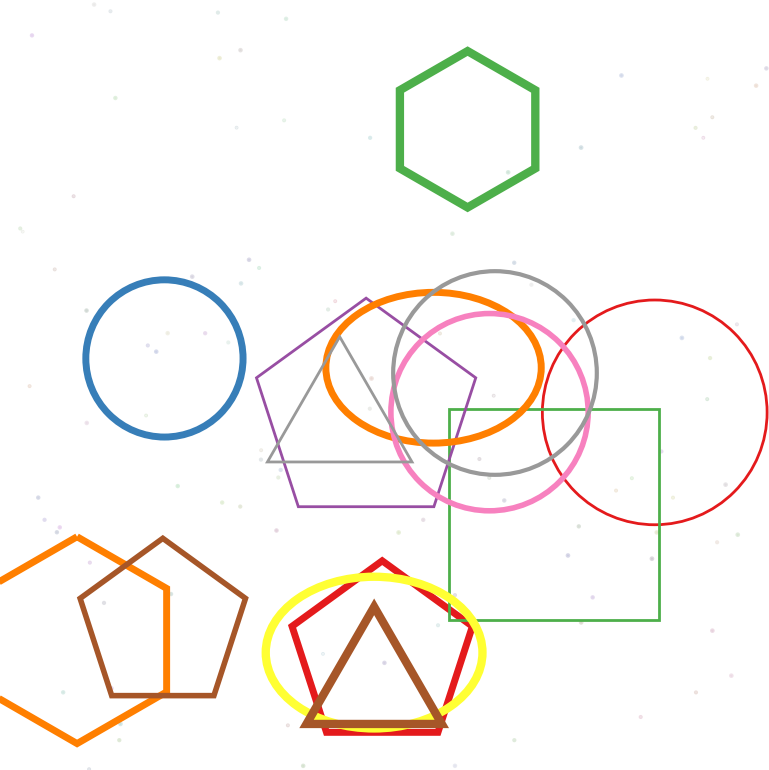[{"shape": "circle", "thickness": 1, "radius": 0.73, "center": [0.85, 0.464]}, {"shape": "pentagon", "thickness": 2.5, "radius": 0.62, "center": [0.496, 0.149]}, {"shape": "circle", "thickness": 2.5, "radius": 0.51, "center": [0.214, 0.534]}, {"shape": "hexagon", "thickness": 3, "radius": 0.51, "center": [0.607, 0.832]}, {"shape": "square", "thickness": 1, "radius": 0.68, "center": [0.72, 0.332]}, {"shape": "pentagon", "thickness": 1, "radius": 0.75, "center": [0.475, 0.463]}, {"shape": "hexagon", "thickness": 2.5, "radius": 0.67, "center": [0.1, 0.169]}, {"shape": "oval", "thickness": 2.5, "radius": 0.7, "center": [0.563, 0.522]}, {"shape": "oval", "thickness": 3, "radius": 0.7, "center": [0.486, 0.152]}, {"shape": "pentagon", "thickness": 2, "radius": 0.56, "center": [0.211, 0.188]}, {"shape": "triangle", "thickness": 3, "radius": 0.51, "center": [0.486, 0.111]}, {"shape": "circle", "thickness": 2, "radius": 0.64, "center": [0.636, 0.465]}, {"shape": "triangle", "thickness": 1, "radius": 0.54, "center": [0.441, 0.454]}, {"shape": "circle", "thickness": 1.5, "radius": 0.66, "center": [0.643, 0.516]}]